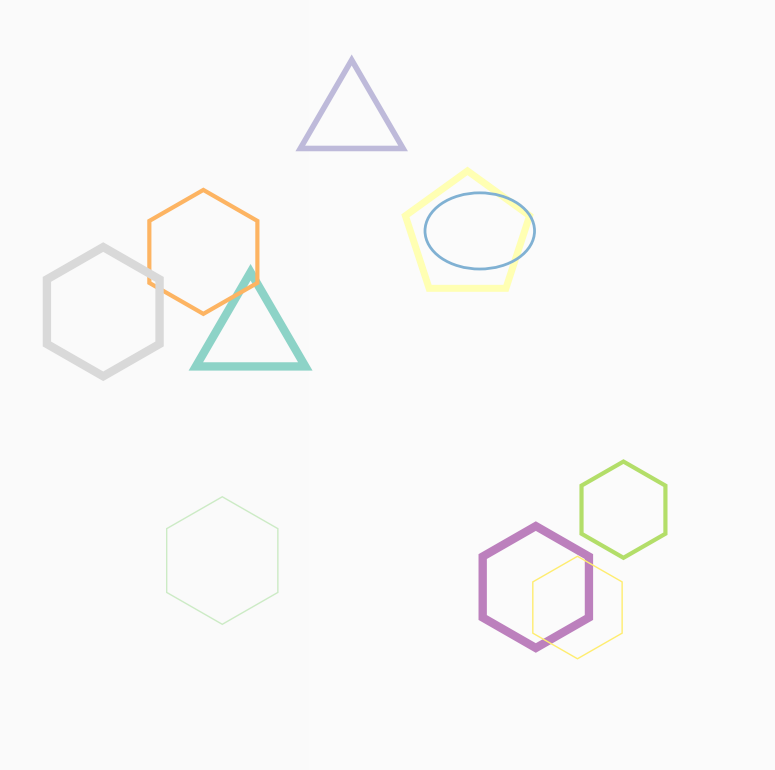[{"shape": "triangle", "thickness": 3, "radius": 0.41, "center": [0.323, 0.565]}, {"shape": "pentagon", "thickness": 2.5, "radius": 0.42, "center": [0.603, 0.694]}, {"shape": "triangle", "thickness": 2, "radius": 0.38, "center": [0.454, 0.845]}, {"shape": "oval", "thickness": 1, "radius": 0.35, "center": [0.619, 0.7]}, {"shape": "hexagon", "thickness": 1.5, "radius": 0.4, "center": [0.262, 0.673]}, {"shape": "hexagon", "thickness": 1.5, "radius": 0.31, "center": [0.804, 0.338]}, {"shape": "hexagon", "thickness": 3, "radius": 0.42, "center": [0.133, 0.595]}, {"shape": "hexagon", "thickness": 3, "radius": 0.4, "center": [0.691, 0.238]}, {"shape": "hexagon", "thickness": 0.5, "radius": 0.41, "center": [0.287, 0.272]}, {"shape": "hexagon", "thickness": 0.5, "radius": 0.33, "center": [0.745, 0.211]}]